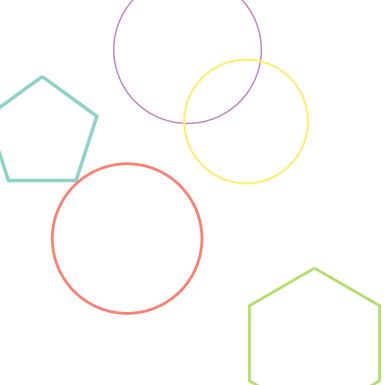[{"shape": "pentagon", "thickness": 2.5, "radius": 0.75, "center": [0.11, 0.652]}, {"shape": "circle", "thickness": 2, "radius": 0.97, "center": [0.33, 0.38]}, {"shape": "hexagon", "thickness": 2, "radius": 0.98, "center": [0.817, 0.108]}, {"shape": "circle", "thickness": 1, "radius": 0.96, "center": [0.487, 0.871]}, {"shape": "circle", "thickness": 1.5, "radius": 0.8, "center": [0.639, 0.684]}]